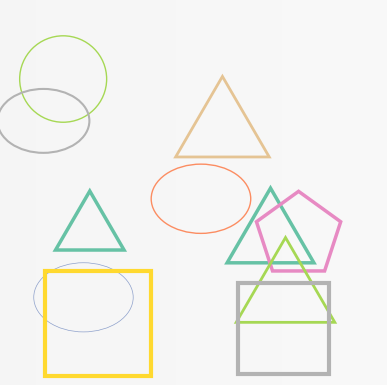[{"shape": "triangle", "thickness": 2.5, "radius": 0.51, "center": [0.232, 0.402]}, {"shape": "triangle", "thickness": 2.5, "radius": 0.65, "center": [0.698, 0.382]}, {"shape": "oval", "thickness": 1, "radius": 0.64, "center": [0.519, 0.484]}, {"shape": "oval", "thickness": 0.5, "radius": 0.64, "center": [0.215, 0.228]}, {"shape": "pentagon", "thickness": 2.5, "radius": 0.57, "center": [0.771, 0.389]}, {"shape": "triangle", "thickness": 2, "radius": 0.73, "center": [0.737, 0.236]}, {"shape": "circle", "thickness": 1, "radius": 0.56, "center": [0.163, 0.795]}, {"shape": "square", "thickness": 3, "radius": 0.68, "center": [0.253, 0.16]}, {"shape": "triangle", "thickness": 2, "radius": 0.7, "center": [0.574, 0.662]}, {"shape": "square", "thickness": 3, "radius": 0.59, "center": [0.731, 0.148]}, {"shape": "oval", "thickness": 1.5, "radius": 0.59, "center": [0.112, 0.686]}]